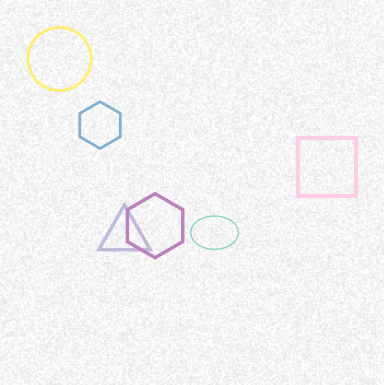[{"shape": "oval", "thickness": 1, "radius": 0.31, "center": [0.557, 0.396]}, {"shape": "triangle", "thickness": 2.5, "radius": 0.39, "center": [0.323, 0.39]}, {"shape": "hexagon", "thickness": 2, "radius": 0.3, "center": [0.26, 0.675]}, {"shape": "square", "thickness": 3, "radius": 0.38, "center": [0.851, 0.565]}, {"shape": "hexagon", "thickness": 2.5, "radius": 0.42, "center": [0.403, 0.414]}, {"shape": "circle", "thickness": 2, "radius": 0.41, "center": [0.155, 0.847]}]